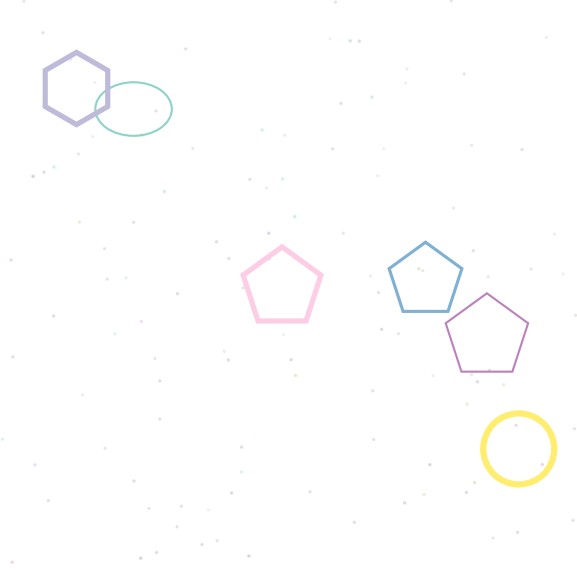[{"shape": "oval", "thickness": 1, "radius": 0.33, "center": [0.231, 0.81]}, {"shape": "hexagon", "thickness": 2.5, "radius": 0.31, "center": [0.132, 0.846]}, {"shape": "pentagon", "thickness": 1.5, "radius": 0.33, "center": [0.737, 0.513]}, {"shape": "pentagon", "thickness": 2.5, "radius": 0.35, "center": [0.488, 0.501]}, {"shape": "pentagon", "thickness": 1, "radius": 0.38, "center": [0.843, 0.416]}, {"shape": "circle", "thickness": 3, "radius": 0.31, "center": [0.898, 0.222]}]